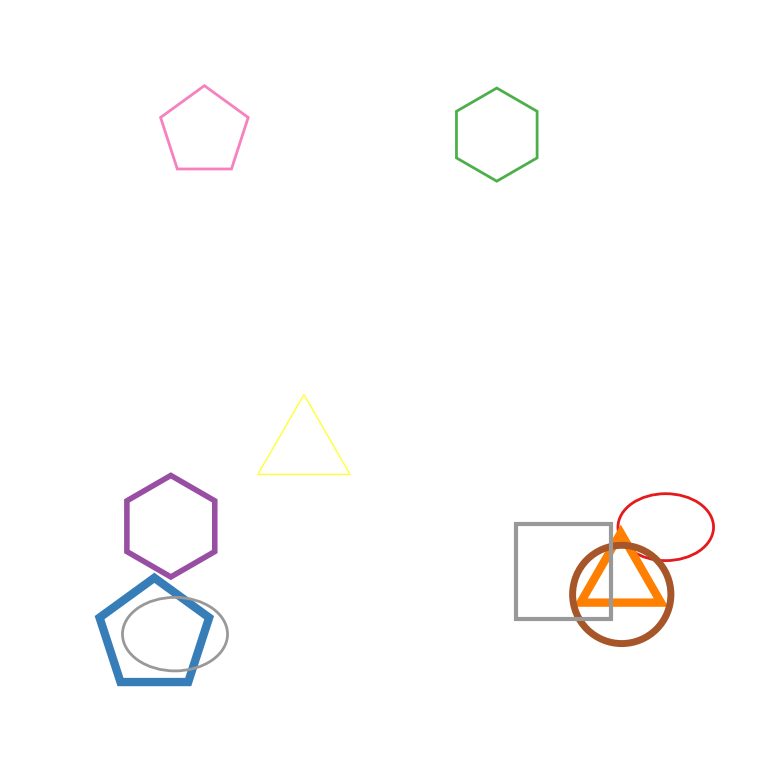[{"shape": "oval", "thickness": 1, "radius": 0.31, "center": [0.865, 0.315]}, {"shape": "pentagon", "thickness": 3, "radius": 0.37, "center": [0.2, 0.175]}, {"shape": "hexagon", "thickness": 1, "radius": 0.3, "center": [0.645, 0.825]}, {"shape": "hexagon", "thickness": 2, "radius": 0.33, "center": [0.222, 0.317]}, {"shape": "triangle", "thickness": 3, "radius": 0.3, "center": [0.806, 0.248]}, {"shape": "triangle", "thickness": 0.5, "radius": 0.35, "center": [0.395, 0.418]}, {"shape": "circle", "thickness": 2.5, "radius": 0.32, "center": [0.807, 0.228]}, {"shape": "pentagon", "thickness": 1, "radius": 0.3, "center": [0.265, 0.829]}, {"shape": "square", "thickness": 1.5, "radius": 0.31, "center": [0.732, 0.258]}, {"shape": "oval", "thickness": 1, "radius": 0.34, "center": [0.227, 0.176]}]